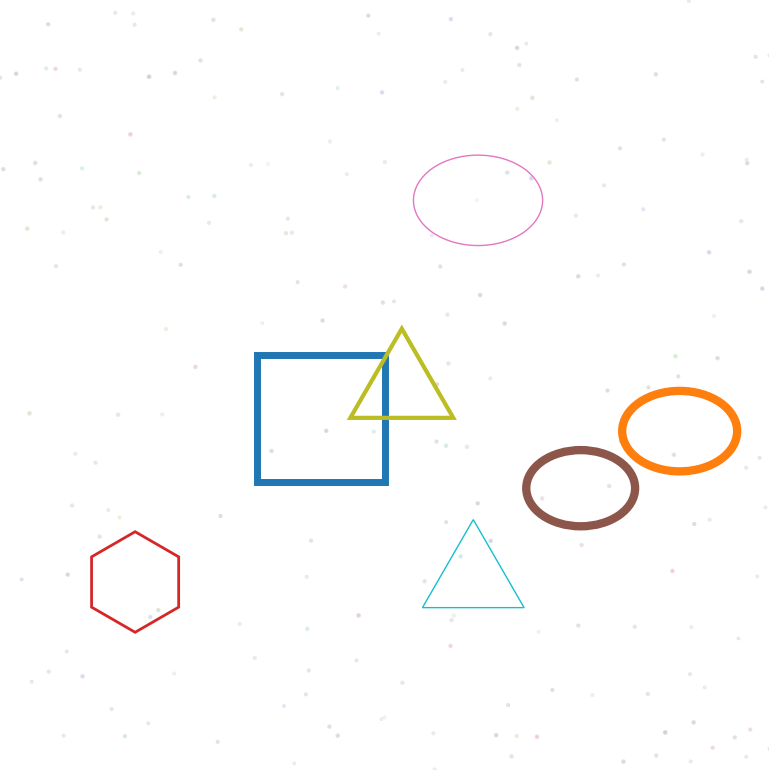[{"shape": "square", "thickness": 2.5, "radius": 0.41, "center": [0.417, 0.456]}, {"shape": "oval", "thickness": 3, "radius": 0.37, "center": [0.883, 0.44]}, {"shape": "hexagon", "thickness": 1, "radius": 0.33, "center": [0.175, 0.244]}, {"shape": "oval", "thickness": 3, "radius": 0.35, "center": [0.754, 0.366]}, {"shape": "oval", "thickness": 0.5, "radius": 0.42, "center": [0.621, 0.74]}, {"shape": "triangle", "thickness": 1.5, "radius": 0.39, "center": [0.522, 0.496]}, {"shape": "triangle", "thickness": 0.5, "radius": 0.38, "center": [0.615, 0.249]}]